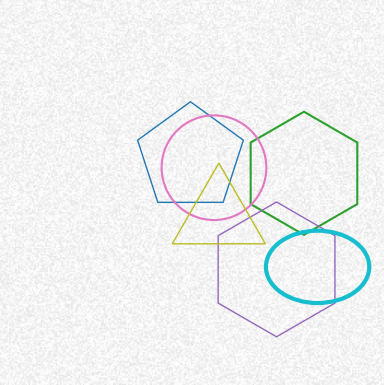[{"shape": "pentagon", "thickness": 1, "radius": 0.72, "center": [0.495, 0.591]}, {"shape": "hexagon", "thickness": 1.5, "radius": 0.8, "center": [0.79, 0.55]}, {"shape": "hexagon", "thickness": 1, "radius": 0.88, "center": [0.718, 0.3]}, {"shape": "circle", "thickness": 1.5, "radius": 0.68, "center": [0.556, 0.564]}, {"shape": "triangle", "thickness": 1, "radius": 0.7, "center": [0.568, 0.437]}, {"shape": "oval", "thickness": 3, "radius": 0.67, "center": [0.825, 0.307]}]